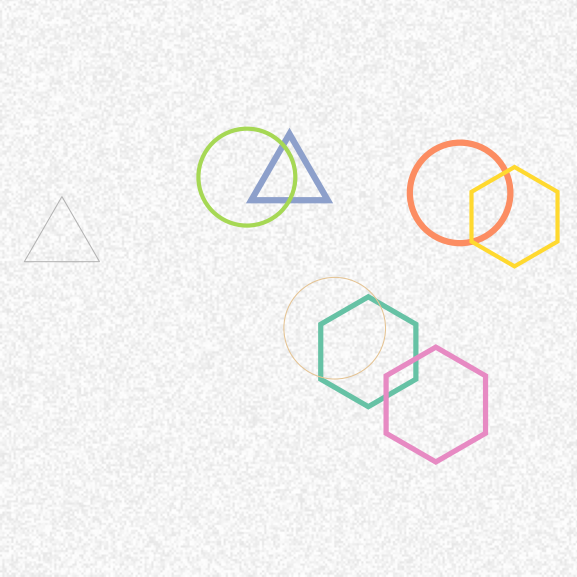[{"shape": "hexagon", "thickness": 2.5, "radius": 0.48, "center": [0.638, 0.39]}, {"shape": "circle", "thickness": 3, "radius": 0.44, "center": [0.797, 0.665]}, {"shape": "triangle", "thickness": 3, "radius": 0.38, "center": [0.501, 0.691]}, {"shape": "hexagon", "thickness": 2.5, "radius": 0.5, "center": [0.755, 0.299]}, {"shape": "circle", "thickness": 2, "radius": 0.42, "center": [0.427, 0.692]}, {"shape": "hexagon", "thickness": 2, "radius": 0.43, "center": [0.891, 0.624]}, {"shape": "circle", "thickness": 0.5, "radius": 0.44, "center": [0.58, 0.431]}, {"shape": "triangle", "thickness": 0.5, "radius": 0.38, "center": [0.107, 0.584]}]